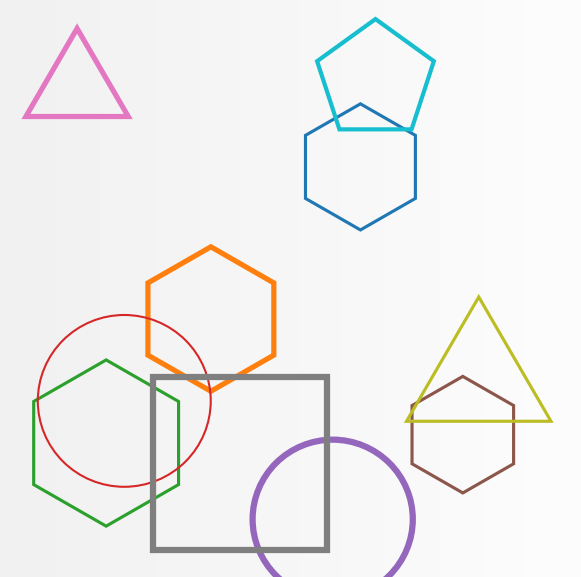[{"shape": "hexagon", "thickness": 1.5, "radius": 0.55, "center": [0.62, 0.71]}, {"shape": "hexagon", "thickness": 2.5, "radius": 0.63, "center": [0.363, 0.447]}, {"shape": "hexagon", "thickness": 1.5, "radius": 0.72, "center": [0.183, 0.232]}, {"shape": "circle", "thickness": 1, "radius": 0.74, "center": [0.214, 0.305]}, {"shape": "circle", "thickness": 3, "radius": 0.69, "center": [0.572, 0.1]}, {"shape": "hexagon", "thickness": 1.5, "radius": 0.5, "center": [0.796, 0.246]}, {"shape": "triangle", "thickness": 2.5, "radius": 0.51, "center": [0.133, 0.848]}, {"shape": "square", "thickness": 3, "radius": 0.75, "center": [0.413, 0.197]}, {"shape": "triangle", "thickness": 1.5, "radius": 0.72, "center": [0.824, 0.341]}, {"shape": "pentagon", "thickness": 2, "radius": 0.53, "center": [0.646, 0.861]}]